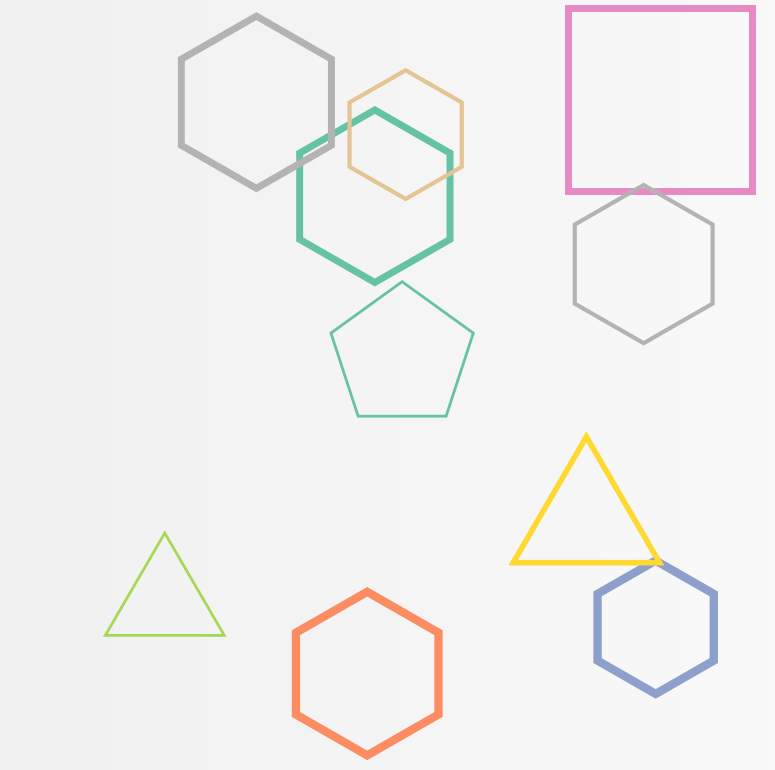[{"shape": "pentagon", "thickness": 1, "radius": 0.48, "center": [0.519, 0.538]}, {"shape": "hexagon", "thickness": 2.5, "radius": 0.56, "center": [0.484, 0.745]}, {"shape": "hexagon", "thickness": 3, "radius": 0.53, "center": [0.474, 0.125]}, {"shape": "hexagon", "thickness": 3, "radius": 0.43, "center": [0.846, 0.185]}, {"shape": "square", "thickness": 2.5, "radius": 0.59, "center": [0.852, 0.871]}, {"shape": "triangle", "thickness": 1, "radius": 0.44, "center": [0.213, 0.219]}, {"shape": "triangle", "thickness": 2, "radius": 0.55, "center": [0.757, 0.324]}, {"shape": "hexagon", "thickness": 1.5, "radius": 0.42, "center": [0.523, 0.825]}, {"shape": "hexagon", "thickness": 2.5, "radius": 0.56, "center": [0.331, 0.867]}, {"shape": "hexagon", "thickness": 1.5, "radius": 0.51, "center": [0.831, 0.657]}]